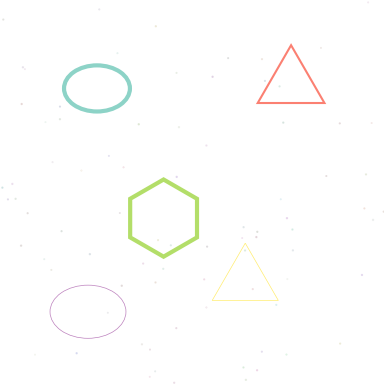[{"shape": "oval", "thickness": 3, "radius": 0.43, "center": [0.252, 0.77]}, {"shape": "triangle", "thickness": 1.5, "radius": 0.5, "center": [0.756, 0.782]}, {"shape": "hexagon", "thickness": 3, "radius": 0.5, "center": [0.425, 0.434]}, {"shape": "oval", "thickness": 0.5, "radius": 0.49, "center": [0.229, 0.19]}, {"shape": "triangle", "thickness": 0.5, "radius": 0.5, "center": [0.637, 0.269]}]